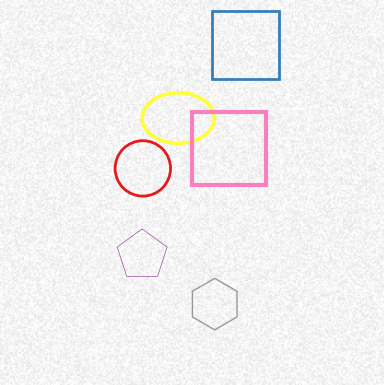[{"shape": "circle", "thickness": 2, "radius": 0.36, "center": [0.371, 0.563]}, {"shape": "square", "thickness": 2, "radius": 0.44, "center": [0.638, 0.883]}, {"shape": "pentagon", "thickness": 0.5, "radius": 0.34, "center": [0.369, 0.337]}, {"shape": "oval", "thickness": 2.5, "radius": 0.47, "center": [0.463, 0.693]}, {"shape": "square", "thickness": 3, "radius": 0.48, "center": [0.595, 0.614]}, {"shape": "hexagon", "thickness": 1, "radius": 0.33, "center": [0.558, 0.21]}]